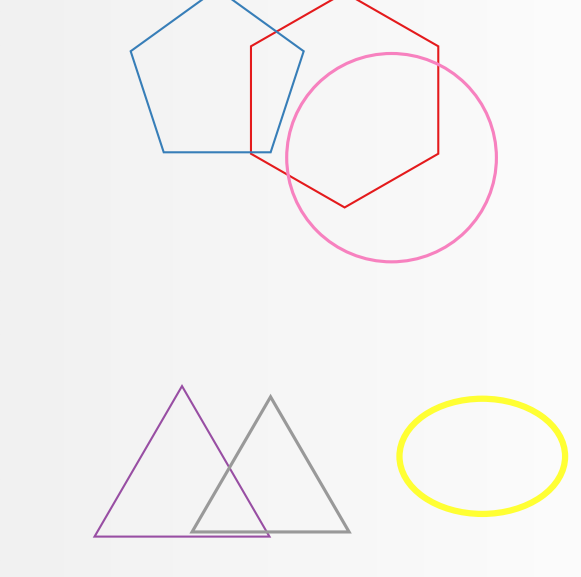[{"shape": "hexagon", "thickness": 1, "radius": 0.93, "center": [0.593, 0.826]}, {"shape": "pentagon", "thickness": 1, "radius": 0.78, "center": [0.374, 0.862]}, {"shape": "triangle", "thickness": 1, "radius": 0.87, "center": [0.313, 0.157]}, {"shape": "oval", "thickness": 3, "radius": 0.71, "center": [0.83, 0.209]}, {"shape": "circle", "thickness": 1.5, "radius": 0.9, "center": [0.674, 0.726]}, {"shape": "triangle", "thickness": 1.5, "radius": 0.78, "center": [0.466, 0.156]}]